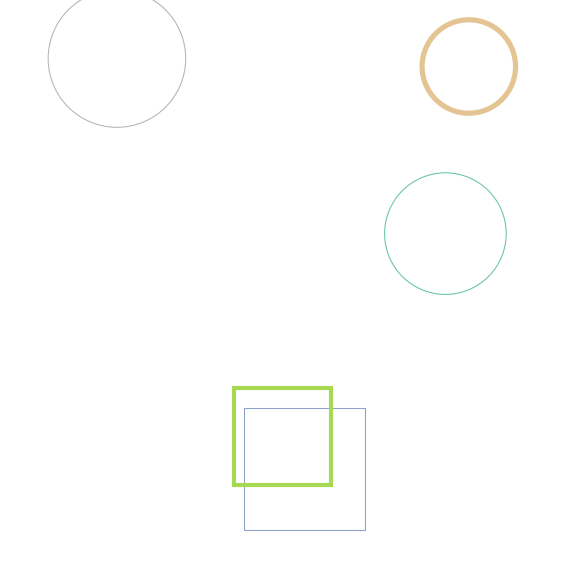[{"shape": "circle", "thickness": 0.5, "radius": 0.53, "center": [0.771, 0.595]}, {"shape": "square", "thickness": 0.5, "radius": 0.53, "center": [0.528, 0.187]}, {"shape": "square", "thickness": 2, "radius": 0.42, "center": [0.49, 0.243]}, {"shape": "circle", "thickness": 2.5, "radius": 0.4, "center": [0.812, 0.884]}, {"shape": "circle", "thickness": 0.5, "radius": 0.6, "center": [0.202, 0.898]}]